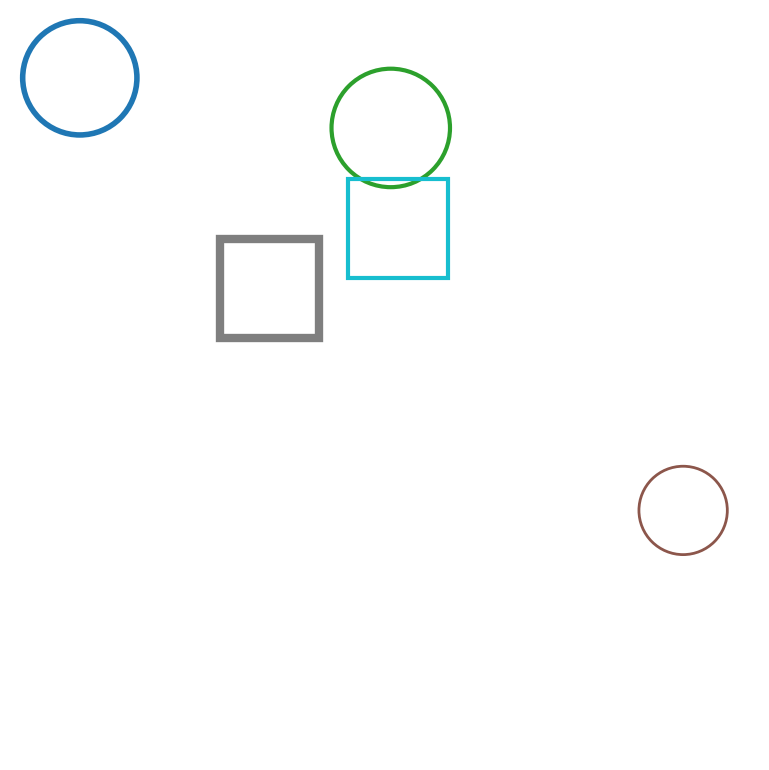[{"shape": "circle", "thickness": 2, "radius": 0.37, "center": [0.104, 0.899]}, {"shape": "circle", "thickness": 1.5, "radius": 0.38, "center": [0.507, 0.834]}, {"shape": "circle", "thickness": 1, "radius": 0.29, "center": [0.887, 0.337]}, {"shape": "square", "thickness": 3, "radius": 0.32, "center": [0.35, 0.625]}, {"shape": "square", "thickness": 1.5, "radius": 0.32, "center": [0.517, 0.703]}]